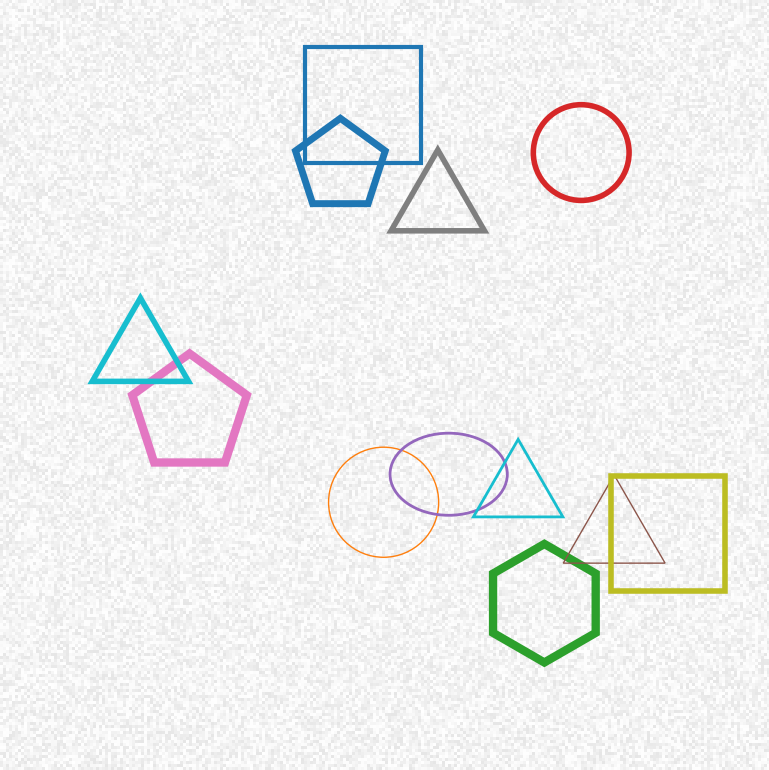[{"shape": "pentagon", "thickness": 2.5, "radius": 0.31, "center": [0.442, 0.785]}, {"shape": "square", "thickness": 1.5, "radius": 0.38, "center": [0.472, 0.863]}, {"shape": "circle", "thickness": 0.5, "radius": 0.36, "center": [0.498, 0.348]}, {"shape": "hexagon", "thickness": 3, "radius": 0.38, "center": [0.707, 0.217]}, {"shape": "circle", "thickness": 2, "radius": 0.31, "center": [0.755, 0.802]}, {"shape": "oval", "thickness": 1, "radius": 0.38, "center": [0.583, 0.384]}, {"shape": "triangle", "thickness": 0.5, "radius": 0.38, "center": [0.798, 0.307]}, {"shape": "pentagon", "thickness": 3, "radius": 0.39, "center": [0.246, 0.463]}, {"shape": "triangle", "thickness": 2, "radius": 0.35, "center": [0.569, 0.735]}, {"shape": "square", "thickness": 2, "radius": 0.37, "center": [0.868, 0.307]}, {"shape": "triangle", "thickness": 2, "radius": 0.36, "center": [0.182, 0.541]}, {"shape": "triangle", "thickness": 1, "radius": 0.34, "center": [0.673, 0.362]}]